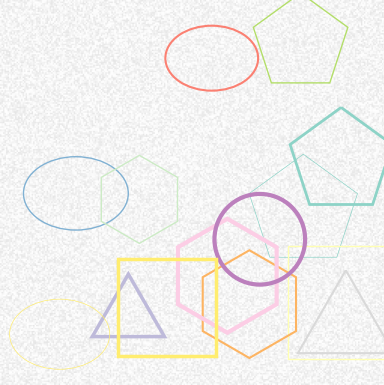[{"shape": "pentagon", "thickness": 0.5, "radius": 0.74, "center": [0.788, 0.451]}, {"shape": "pentagon", "thickness": 2, "radius": 0.7, "center": [0.886, 0.582]}, {"shape": "square", "thickness": 1, "radius": 0.74, "center": [0.894, 0.214]}, {"shape": "triangle", "thickness": 2.5, "radius": 0.54, "center": [0.333, 0.18]}, {"shape": "oval", "thickness": 1.5, "radius": 0.6, "center": [0.55, 0.849]}, {"shape": "oval", "thickness": 1, "radius": 0.68, "center": [0.197, 0.498]}, {"shape": "hexagon", "thickness": 1.5, "radius": 0.7, "center": [0.648, 0.21]}, {"shape": "pentagon", "thickness": 1, "radius": 0.65, "center": [0.781, 0.889]}, {"shape": "hexagon", "thickness": 3, "radius": 0.74, "center": [0.59, 0.284]}, {"shape": "triangle", "thickness": 1.5, "radius": 0.72, "center": [0.898, 0.155]}, {"shape": "circle", "thickness": 3, "radius": 0.59, "center": [0.675, 0.379]}, {"shape": "hexagon", "thickness": 1, "radius": 0.57, "center": [0.362, 0.482]}, {"shape": "square", "thickness": 2.5, "radius": 0.63, "center": [0.433, 0.201]}, {"shape": "oval", "thickness": 0.5, "radius": 0.65, "center": [0.155, 0.132]}]